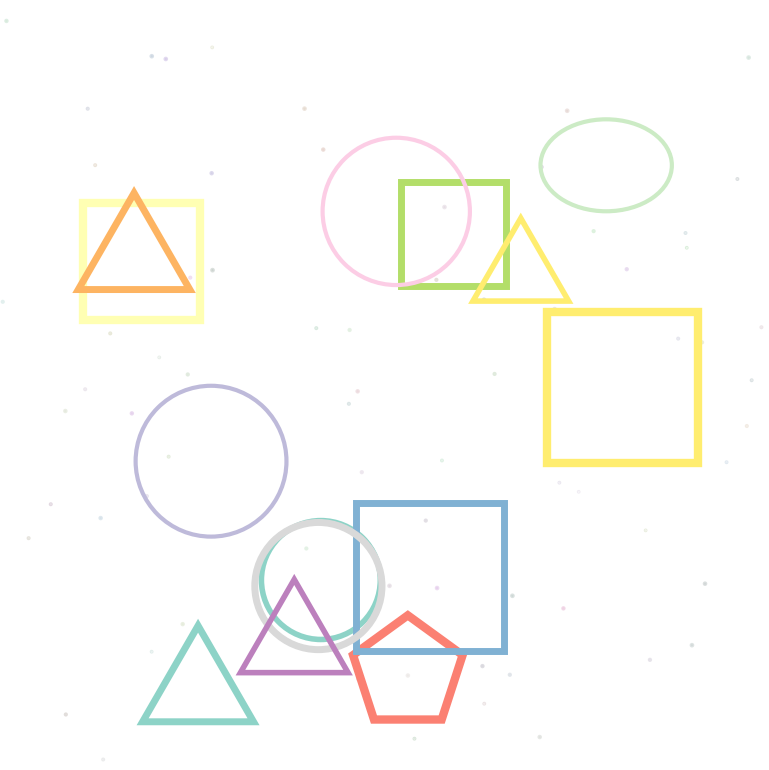[{"shape": "circle", "thickness": 2, "radius": 0.39, "center": [0.417, 0.247]}, {"shape": "triangle", "thickness": 2.5, "radius": 0.42, "center": [0.257, 0.104]}, {"shape": "square", "thickness": 3, "radius": 0.38, "center": [0.183, 0.661]}, {"shape": "circle", "thickness": 1.5, "radius": 0.49, "center": [0.274, 0.401]}, {"shape": "pentagon", "thickness": 3, "radius": 0.37, "center": [0.53, 0.126]}, {"shape": "square", "thickness": 2.5, "radius": 0.48, "center": [0.558, 0.25]}, {"shape": "triangle", "thickness": 2.5, "radius": 0.42, "center": [0.174, 0.666]}, {"shape": "square", "thickness": 2.5, "radius": 0.34, "center": [0.589, 0.696]}, {"shape": "circle", "thickness": 1.5, "radius": 0.48, "center": [0.515, 0.725]}, {"shape": "circle", "thickness": 2.5, "radius": 0.41, "center": [0.413, 0.239]}, {"shape": "triangle", "thickness": 2, "radius": 0.4, "center": [0.382, 0.167]}, {"shape": "oval", "thickness": 1.5, "radius": 0.43, "center": [0.787, 0.785]}, {"shape": "triangle", "thickness": 2, "radius": 0.36, "center": [0.676, 0.645]}, {"shape": "square", "thickness": 3, "radius": 0.49, "center": [0.809, 0.497]}]